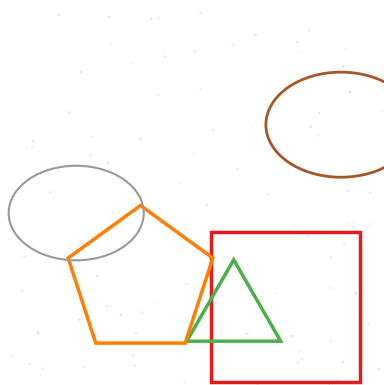[{"shape": "square", "thickness": 2.5, "radius": 0.97, "center": [0.742, 0.202]}, {"shape": "triangle", "thickness": 2.5, "radius": 0.7, "center": [0.607, 0.184]}, {"shape": "pentagon", "thickness": 2.5, "radius": 0.99, "center": [0.365, 0.269]}, {"shape": "oval", "thickness": 2, "radius": 0.97, "center": [0.886, 0.676]}, {"shape": "oval", "thickness": 1.5, "radius": 0.88, "center": [0.198, 0.447]}]